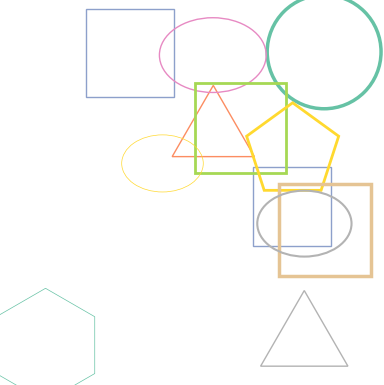[{"shape": "hexagon", "thickness": 0.5, "radius": 0.74, "center": [0.118, 0.104]}, {"shape": "circle", "thickness": 2.5, "radius": 0.74, "center": [0.842, 0.865]}, {"shape": "triangle", "thickness": 1, "radius": 0.62, "center": [0.554, 0.655]}, {"shape": "square", "thickness": 1, "radius": 0.51, "center": [0.759, 0.463]}, {"shape": "square", "thickness": 1, "radius": 0.57, "center": [0.337, 0.863]}, {"shape": "oval", "thickness": 1, "radius": 0.69, "center": [0.553, 0.857]}, {"shape": "square", "thickness": 2, "radius": 0.59, "center": [0.625, 0.669]}, {"shape": "oval", "thickness": 0.5, "radius": 0.53, "center": [0.422, 0.576]}, {"shape": "pentagon", "thickness": 2, "radius": 0.63, "center": [0.76, 0.607]}, {"shape": "square", "thickness": 2.5, "radius": 0.6, "center": [0.844, 0.402]}, {"shape": "triangle", "thickness": 1, "radius": 0.65, "center": [0.79, 0.114]}, {"shape": "oval", "thickness": 1.5, "radius": 0.61, "center": [0.791, 0.419]}]